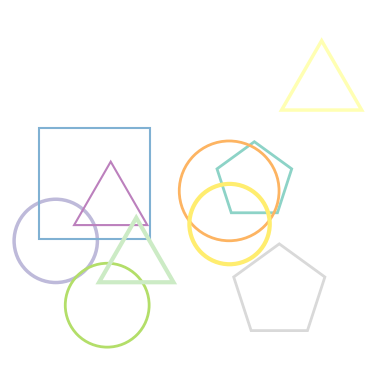[{"shape": "pentagon", "thickness": 2, "radius": 0.51, "center": [0.661, 0.53]}, {"shape": "triangle", "thickness": 2.5, "radius": 0.6, "center": [0.835, 0.774]}, {"shape": "circle", "thickness": 2.5, "radius": 0.54, "center": [0.145, 0.374]}, {"shape": "square", "thickness": 1.5, "radius": 0.72, "center": [0.246, 0.523]}, {"shape": "circle", "thickness": 2, "radius": 0.65, "center": [0.595, 0.504]}, {"shape": "circle", "thickness": 2, "radius": 0.54, "center": [0.278, 0.207]}, {"shape": "pentagon", "thickness": 2, "radius": 0.62, "center": [0.725, 0.242]}, {"shape": "triangle", "thickness": 1.5, "radius": 0.55, "center": [0.288, 0.47]}, {"shape": "triangle", "thickness": 3, "radius": 0.56, "center": [0.354, 0.323]}, {"shape": "circle", "thickness": 3, "radius": 0.52, "center": [0.596, 0.418]}]